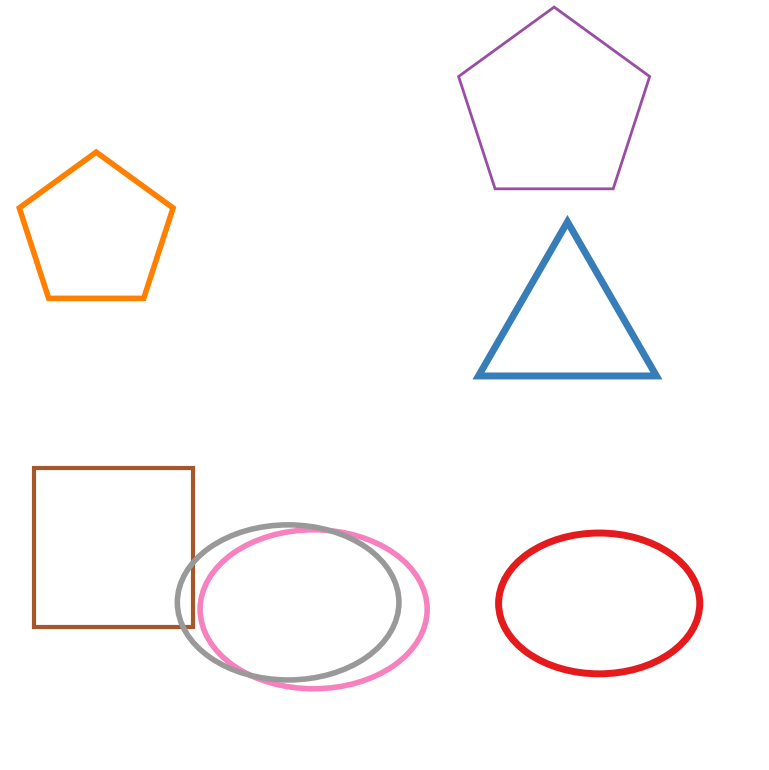[{"shape": "oval", "thickness": 2.5, "radius": 0.65, "center": [0.778, 0.216]}, {"shape": "triangle", "thickness": 2.5, "radius": 0.67, "center": [0.737, 0.578]}, {"shape": "pentagon", "thickness": 1, "radius": 0.65, "center": [0.72, 0.86]}, {"shape": "pentagon", "thickness": 2, "radius": 0.52, "center": [0.125, 0.697]}, {"shape": "square", "thickness": 1.5, "radius": 0.52, "center": [0.147, 0.289]}, {"shape": "oval", "thickness": 2, "radius": 0.74, "center": [0.407, 0.209]}, {"shape": "oval", "thickness": 2, "radius": 0.72, "center": [0.374, 0.218]}]